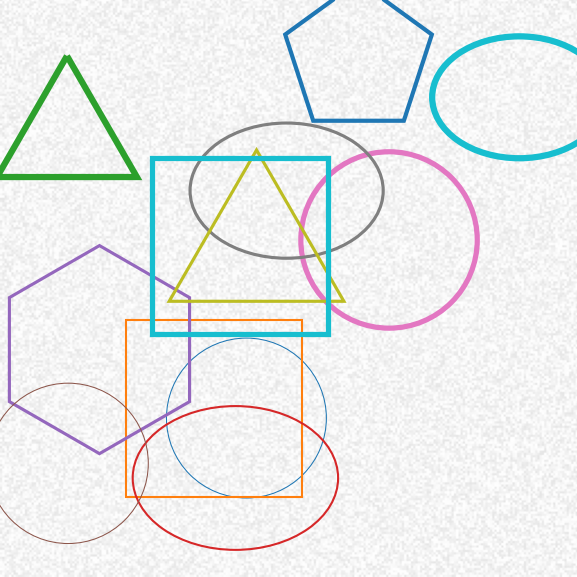[{"shape": "pentagon", "thickness": 2, "radius": 0.67, "center": [0.621, 0.898]}, {"shape": "circle", "thickness": 0.5, "radius": 0.69, "center": [0.427, 0.275]}, {"shape": "square", "thickness": 1, "radius": 0.76, "center": [0.371, 0.292]}, {"shape": "triangle", "thickness": 3, "radius": 0.7, "center": [0.116, 0.762]}, {"shape": "oval", "thickness": 1, "radius": 0.89, "center": [0.408, 0.171]}, {"shape": "hexagon", "thickness": 1.5, "radius": 0.9, "center": [0.172, 0.394]}, {"shape": "circle", "thickness": 0.5, "radius": 0.69, "center": [0.118, 0.197]}, {"shape": "circle", "thickness": 2.5, "radius": 0.76, "center": [0.674, 0.584]}, {"shape": "oval", "thickness": 1.5, "radius": 0.84, "center": [0.496, 0.669]}, {"shape": "triangle", "thickness": 1.5, "radius": 0.87, "center": [0.444, 0.565]}, {"shape": "square", "thickness": 2.5, "radius": 0.76, "center": [0.416, 0.573]}, {"shape": "oval", "thickness": 3, "radius": 0.75, "center": [0.899, 0.831]}]